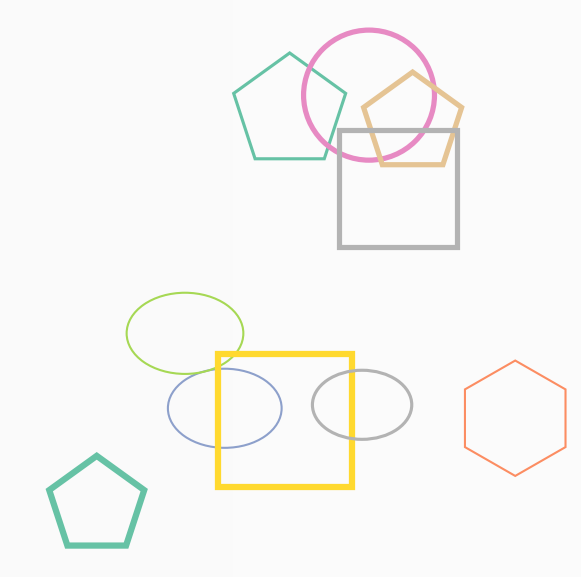[{"shape": "pentagon", "thickness": 3, "radius": 0.43, "center": [0.166, 0.124]}, {"shape": "pentagon", "thickness": 1.5, "radius": 0.51, "center": [0.498, 0.806]}, {"shape": "hexagon", "thickness": 1, "radius": 0.5, "center": [0.886, 0.275]}, {"shape": "oval", "thickness": 1, "radius": 0.49, "center": [0.387, 0.292]}, {"shape": "circle", "thickness": 2.5, "radius": 0.56, "center": [0.635, 0.834]}, {"shape": "oval", "thickness": 1, "radius": 0.5, "center": [0.318, 0.422]}, {"shape": "square", "thickness": 3, "radius": 0.58, "center": [0.49, 0.271]}, {"shape": "pentagon", "thickness": 2.5, "radius": 0.44, "center": [0.71, 0.786]}, {"shape": "square", "thickness": 2.5, "radius": 0.51, "center": [0.685, 0.673]}, {"shape": "oval", "thickness": 1.5, "radius": 0.43, "center": [0.623, 0.298]}]